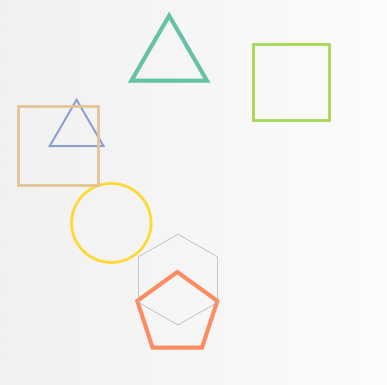[{"shape": "triangle", "thickness": 3, "radius": 0.56, "center": [0.437, 0.847]}, {"shape": "pentagon", "thickness": 3, "radius": 0.54, "center": [0.458, 0.185]}, {"shape": "triangle", "thickness": 1.5, "radius": 0.4, "center": [0.198, 0.661]}, {"shape": "square", "thickness": 2, "radius": 0.49, "center": [0.751, 0.787]}, {"shape": "circle", "thickness": 2, "radius": 0.51, "center": [0.287, 0.421]}, {"shape": "square", "thickness": 2, "radius": 0.51, "center": [0.149, 0.621]}, {"shape": "hexagon", "thickness": 0.5, "radius": 0.59, "center": [0.459, 0.274]}]